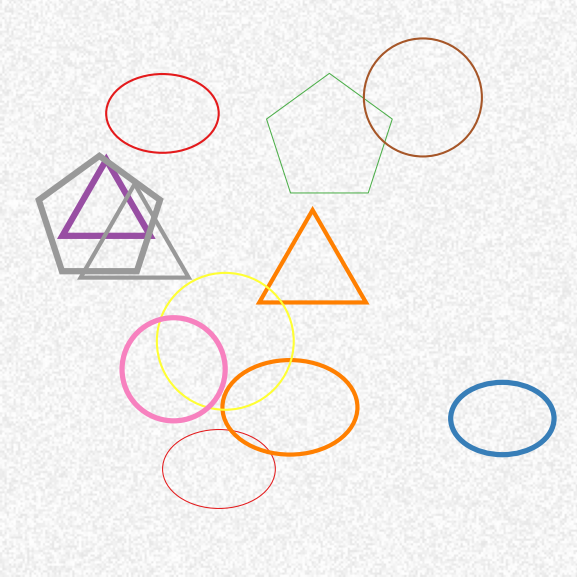[{"shape": "oval", "thickness": 0.5, "radius": 0.49, "center": [0.379, 0.187]}, {"shape": "oval", "thickness": 1, "radius": 0.49, "center": [0.281, 0.803]}, {"shape": "oval", "thickness": 2.5, "radius": 0.45, "center": [0.87, 0.274]}, {"shape": "pentagon", "thickness": 0.5, "radius": 0.57, "center": [0.57, 0.758]}, {"shape": "triangle", "thickness": 3, "radius": 0.44, "center": [0.184, 0.635]}, {"shape": "oval", "thickness": 2, "radius": 0.58, "center": [0.502, 0.294]}, {"shape": "triangle", "thickness": 2, "radius": 0.53, "center": [0.541, 0.529]}, {"shape": "circle", "thickness": 1, "radius": 0.59, "center": [0.39, 0.408]}, {"shape": "circle", "thickness": 1, "radius": 0.51, "center": [0.732, 0.83]}, {"shape": "circle", "thickness": 2.5, "radius": 0.45, "center": [0.301, 0.36]}, {"shape": "pentagon", "thickness": 3, "radius": 0.55, "center": [0.172, 0.619]}, {"shape": "triangle", "thickness": 2, "radius": 0.54, "center": [0.233, 0.572]}]